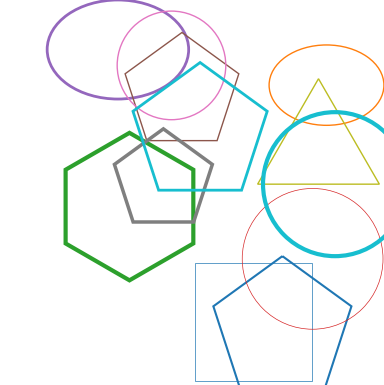[{"shape": "square", "thickness": 0.5, "radius": 0.76, "center": [0.658, 0.164]}, {"shape": "pentagon", "thickness": 1.5, "radius": 0.94, "center": [0.734, 0.146]}, {"shape": "oval", "thickness": 1, "radius": 0.75, "center": [0.848, 0.779]}, {"shape": "hexagon", "thickness": 3, "radius": 0.96, "center": [0.336, 0.463]}, {"shape": "circle", "thickness": 0.5, "radius": 0.91, "center": [0.812, 0.328]}, {"shape": "oval", "thickness": 2, "radius": 0.92, "center": [0.306, 0.871]}, {"shape": "pentagon", "thickness": 1, "radius": 0.78, "center": [0.473, 0.76]}, {"shape": "circle", "thickness": 1, "radius": 0.71, "center": [0.445, 0.83]}, {"shape": "pentagon", "thickness": 2.5, "radius": 0.67, "center": [0.424, 0.532]}, {"shape": "triangle", "thickness": 1, "radius": 0.91, "center": [0.827, 0.613]}, {"shape": "pentagon", "thickness": 2, "radius": 0.92, "center": [0.52, 0.654]}, {"shape": "circle", "thickness": 3, "radius": 0.94, "center": [0.87, 0.522]}]